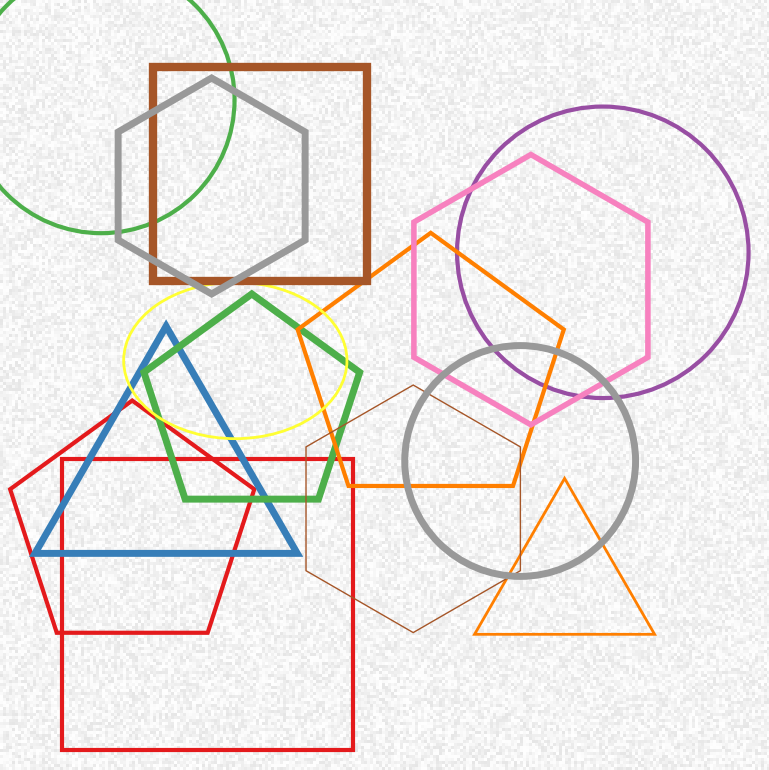[{"shape": "pentagon", "thickness": 1.5, "radius": 0.83, "center": [0.172, 0.313]}, {"shape": "square", "thickness": 1.5, "radius": 0.95, "center": [0.27, 0.215]}, {"shape": "triangle", "thickness": 2.5, "radius": 0.98, "center": [0.216, 0.38]}, {"shape": "circle", "thickness": 1.5, "radius": 0.87, "center": [0.131, 0.87]}, {"shape": "pentagon", "thickness": 2.5, "radius": 0.74, "center": [0.327, 0.471]}, {"shape": "circle", "thickness": 1.5, "radius": 0.95, "center": [0.783, 0.672]}, {"shape": "pentagon", "thickness": 1.5, "radius": 0.91, "center": [0.559, 0.516]}, {"shape": "triangle", "thickness": 1, "radius": 0.67, "center": [0.733, 0.244]}, {"shape": "oval", "thickness": 1, "radius": 0.73, "center": [0.306, 0.532]}, {"shape": "hexagon", "thickness": 0.5, "radius": 0.8, "center": [0.537, 0.339]}, {"shape": "square", "thickness": 3, "radius": 0.69, "center": [0.338, 0.774]}, {"shape": "hexagon", "thickness": 2, "radius": 0.88, "center": [0.689, 0.624]}, {"shape": "hexagon", "thickness": 2.5, "radius": 0.7, "center": [0.275, 0.758]}, {"shape": "circle", "thickness": 2.5, "radius": 0.75, "center": [0.676, 0.401]}]